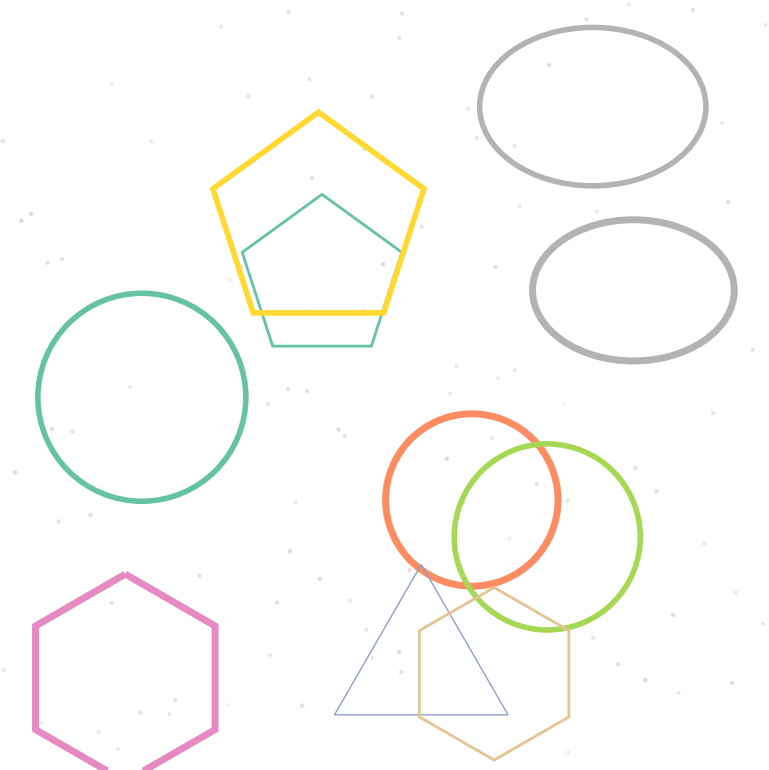[{"shape": "circle", "thickness": 2, "radius": 0.68, "center": [0.184, 0.484]}, {"shape": "pentagon", "thickness": 1, "radius": 0.54, "center": [0.418, 0.639]}, {"shape": "circle", "thickness": 2.5, "radius": 0.56, "center": [0.613, 0.351]}, {"shape": "triangle", "thickness": 0.5, "radius": 0.65, "center": [0.547, 0.137]}, {"shape": "hexagon", "thickness": 2.5, "radius": 0.67, "center": [0.163, 0.12]}, {"shape": "circle", "thickness": 2, "radius": 0.6, "center": [0.711, 0.303]}, {"shape": "pentagon", "thickness": 2, "radius": 0.72, "center": [0.414, 0.71]}, {"shape": "hexagon", "thickness": 1, "radius": 0.56, "center": [0.642, 0.125]}, {"shape": "oval", "thickness": 2, "radius": 0.73, "center": [0.77, 0.862]}, {"shape": "oval", "thickness": 2.5, "radius": 0.65, "center": [0.823, 0.623]}]